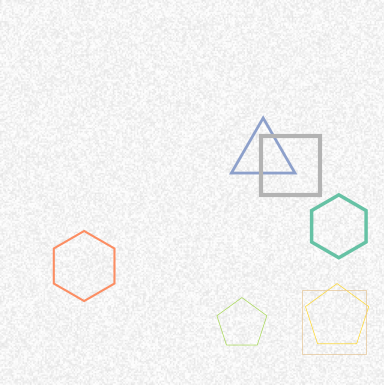[{"shape": "hexagon", "thickness": 2.5, "radius": 0.41, "center": [0.88, 0.412]}, {"shape": "hexagon", "thickness": 1.5, "radius": 0.45, "center": [0.219, 0.309]}, {"shape": "triangle", "thickness": 2, "radius": 0.48, "center": [0.684, 0.598]}, {"shape": "pentagon", "thickness": 0.5, "radius": 0.34, "center": [0.628, 0.159]}, {"shape": "pentagon", "thickness": 0.5, "radius": 0.43, "center": [0.876, 0.177]}, {"shape": "square", "thickness": 0.5, "radius": 0.41, "center": [0.868, 0.163]}, {"shape": "square", "thickness": 3, "radius": 0.38, "center": [0.754, 0.57]}]